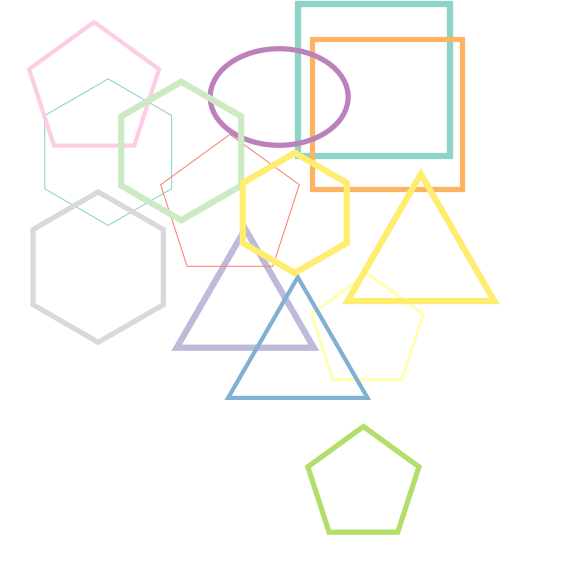[{"shape": "square", "thickness": 3, "radius": 0.66, "center": [0.648, 0.86]}, {"shape": "hexagon", "thickness": 0.5, "radius": 0.63, "center": [0.187, 0.736]}, {"shape": "pentagon", "thickness": 1.5, "radius": 0.51, "center": [0.636, 0.424]}, {"shape": "triangle", "thickness": 3, "radius": 0.69, "center": [0.425, 0.466]}, {"shape": "pentagon", "thickness": 0.5, "radius": 0.63, "center": [0.398, 0.64]}, {"shape": "triangle", "thickness": 2, "radius": 0.7, "center": [0.516, 0.38]}, {"shape": "square", "thickness": 2.5, "radius": 0.65, "center": [0.67, 0.802]}, {"shape": "pentagon", "thickness": 2.5, "radius": 0.51, "center": [0.629, 0.159]}, {"shape": "pentagon", "thickness": 2, "radius": 0.59, "center": [0.163, 0.843]}, {"shape": "hexagon", "thickness": 2.5, "radius": 0.65, "center": [0.17, 0.537]}, {"shape": "oval", "thickness": 2.5, "radius": 0.6, "center": [0.483, 0.831]}, {"shape": "hexagon", "thickness": 3, "radius": 0.6, "center": [0.314, 0.738]}, {"shape": "hexagon", "thickness": 3, "radius": 0.52, "center": [0.51, 0.63]}, {"shape": "triangle", "thickness": 3, "radius": 0.73, "center": [0.729, 0.551]}]